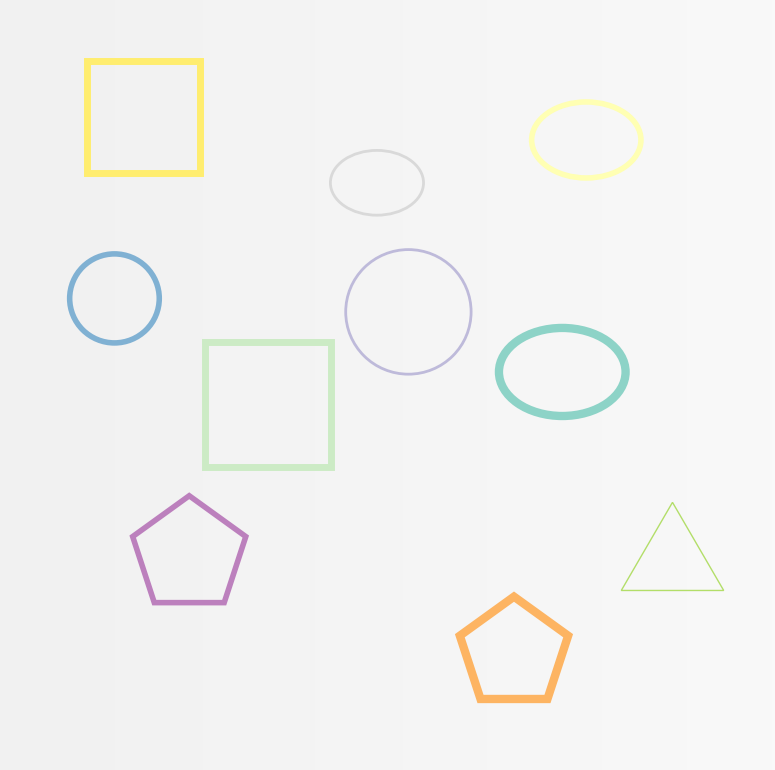[{"shape": "oval", "thickness": 3, "radius": 0.41, "center": [0.726, 0.517]}, {"shape": "oval", "thickness": 2, "radius": 0.35, "center": [0.757, 0.818]}, {"shape": "circle", "thickness": 1, "radius": 0.4, "center": [0.527, 0.595]}, {"shape": "circle", "thickness": 2, "radius": 0.29, "center": [0.148, 0.612]}, {"shape": "pentagon", "thickness": 3, "radius": 0.37, "center": [0.663, 0.152]}, {"shape": "triangle", "thickness": 0.5, "radius": 0.38, "center": [0.868, 0.271]}, {"shape": "oval", "thickness": 1, "radius": 0.3, "center": [0.486, 0.763]}, {"shape": "pentagon", "thickness": 2, "radius": 0.38, "center": [0.244, 0.279]}, {"shape": "square", "thickness": 2.5, "radius": 0.41, "center": [0.346, 0.474]}, {"shape": "square", "thickness": 2.5, "radius": 0.36, "center": [0.185, 0.848]}]